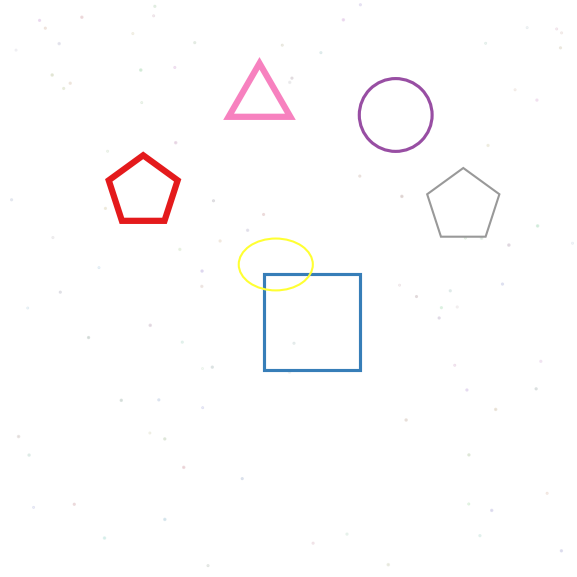[{"shape": "pentagon", "thickness": 3, "radius": 0.31, "center": [0.248, 0.667]}, {"shape": "square", "thickness": 1.5, "radius": 0.42, "center": [0.54, 0.442]}, {"shape": "circle", "thickness": 1.5, "radius": 0.32, "center": [0.685, 0.8]}, {"shape": "oval", "thickness": 1, "radius": 0.32, "center": [0.478, 0.541]}, {"shape": "triangle", "thickness": 3, "radius": 0.31, "center": [0.449, 0.828]}, {"shape": "pentagon", "thickness": 1, "radius": 0.33, "center": [0.802, 0.642]}]